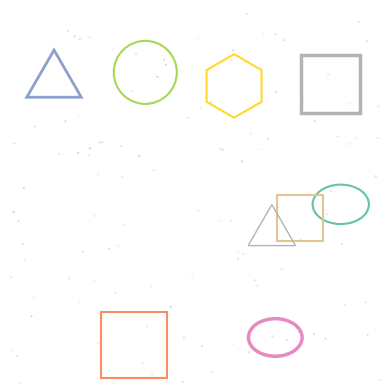[{"shape": "oval", "thickness": 1.5, "radius": 0.37, "center": [0.885, 0.469]}, {"shape": "square", "thickness": 1.5, "radius": 0.42, "center": [0.348, 0.104]}, {"shape": "triangle", "thickness": 2, "radius": 0.41, "center": [0.14, 0.788]}, {"shape": "oval", "thickness": 2.5, "radius": 0.35, "center": [0.715, 0.123]}, {"shape": "circle", "thickness": 1.5, "radius": 0.41, "center": [0.377, 0.812]}, {"shape": "hexagon", "thickness": 1.5, "radius": 0.41, "center": [0.608, 0.777]}, {"shape": "square", "thickness": 1.5, "radius": 0.3, "center": [0.779, 0.433]}, {"shape": "square", "thickness": 2.5, "radius": 0.38, "center": [0.858, 0.782]}, {"shape": "triangle", "thickness": 1, "radius": 0.36, "center": [0.706, 0.398]}]